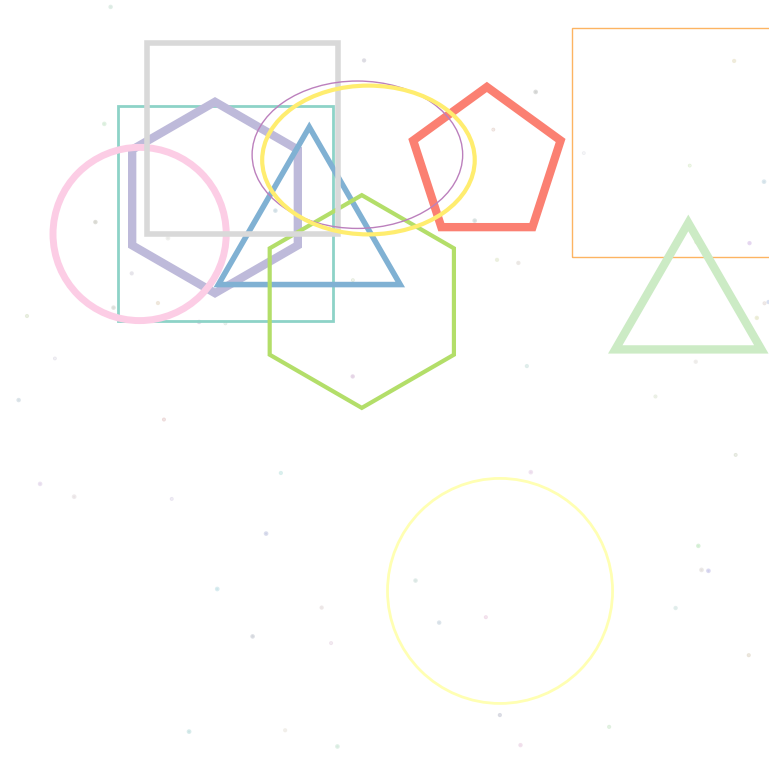[{"shape": "square", "thickness": 1, "radius": 0.7, "center": [0.293, 0.723]}, {"shape": "circle", "thickness": 1, "radius": 0.73, "center": [0.649, 0.233]}, {"shape": "hexagon", "thickness": 3, "radius": 0.62, "center": [0.279, 0.744]}, {"shape": "pentagon", "thickness": 3, "radius": 0.5, "center": [0.632, 0.786]}, {"shape": "triangle", "thickness": 2, "radius": 0.68, "center": [0.402, 0.699]}, {"shape": "square", "thickness": 0.5, "radius": 0.75, "center": [0.892, 0.815]}, {"shape": "hexagon", "thickness": 1.5, "radius": 0.69, "center": [0.47, 0.608]}, {"shape": "circle", "thickness": 2.5, "radius": 0.56, "center": [0.181, 0.696]}, {"shape": "square", "thickness": 2, "radius": 0.62, "center": [0.315, 0.82]}, {"shape": "oval", "thickness": 0.5, "radius": 0.68, "center": [0.464, 0.799]}, {"shape": "triangle", "thickness": 3, "radius": 0.55, "center": [0.894, 0.601]}, {"shape": "oval", "thickness": 1.5, "radius": 0.69, "center": [0.479, 0.792]}]